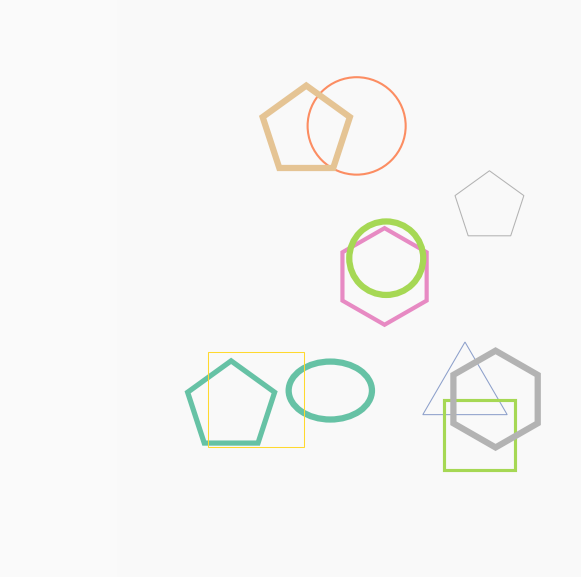[{"shape": "pentagon", "thickness": 2.5, "radius": 0.39, "center": [0.398, 0.296]}, {"shape": "oval", "thickness": 3, "radius": 0.36, "center": [0.568, 0.323]}, {"shape": "circle", "thickness": 1, "radius": 0.42, "center": [0.614, 0.781]}, {"shape": "triangle", "thickness": 0.5, "radius": 0.42, "center": [0.8, 0.323]}, {"shape": "hexagon", "thickness": 2, "radius": 0.42, "center": [0.662, 0.52]}, {"shape": "square", "thickness": 1.5, "radius": 0.3, "center": [0.825, 0.246]}, {"shape": "circle", "thickness": 3, "radius": 0.32, "center": [0.665, 0.552]}, {"shape": "square", "thickness": 0.5, "radius": 0.41, "center": [0.44, 0.307]}, {"shape": "pentagon", "thickness": 3, "radius": 0.39, "center": [0.527, 0.772]}, {"shape": "pentagon", "thickness": 0.5, "radius": 0.31, "center": [0.842, 0.641]}, {"shape": "hexagon", "thickness": 3, "radius": 0.42, "center": [0.853, 0.308]}]